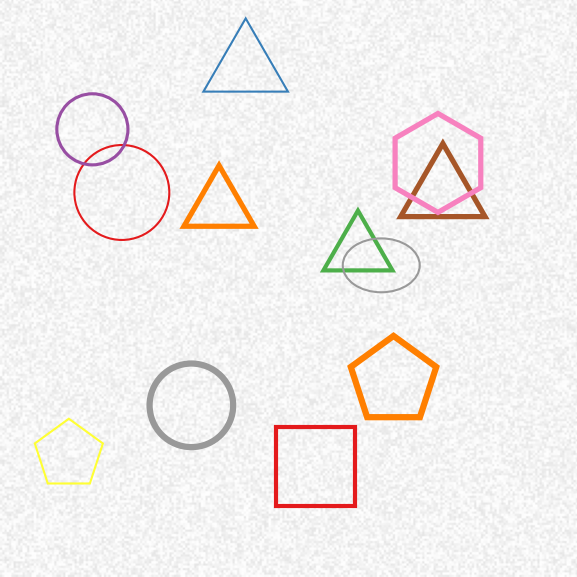[{"shape": "circle", "thickness": 1, "radius": 0.41, "center": [0.211, 0.666]}, {"shape": "square", "thickness": 2, "radius": 0.34, "center": [0.546, 0.192]}, {"shape": "triangle", "thickness": 1, "radius": 0.42, "center": [0.425, 0.883]}, {"shape": "triangle", "thickness": 2, "radius": 0.35, "center": [0.62, 0.565]}, {"shape": "circle", "thickness": 1.5, "radius": 0.31, "center": [0.16, 0.775]}, {"shape": "pentagon", "thickness": 3, "radius": 0.39, "center": [0.681, 0.34]}, {"shape": "triangle", "thickness": 2.5, "radius": 0.35, "center": [0.379, 0.642]}, {"shape": "pentagon", "thickness": 1, "radius": 0.31, "center": [0.119, 0.212]}, {"shape": "triangle", "thickness": 2.5, "radius": 0.42, "center": [0.767, 0.666]}, {"shape": "hexagon", "thickness": 2.5, "radius": 0.43, "center": [0.758, 0.717]}, {"shape": "oval", "thickness": 1, "radius": 0.33, "center": [0.66, 0.54]}, {"shape": "circle", "thickness": 3, "radius": 0.36, "center": [0.331, 0.297]}]